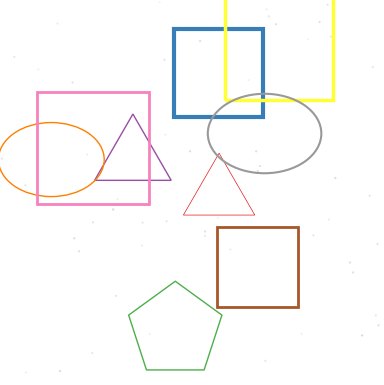[{"shape": "triangle", "thickness": 0.5, "radius": 0.54, "center": [0.569, 0.495]}, {"shape": "square", "thickness": 3, "radius": 0.57, "center": [0.568, 0.811]}, {"shape": "pentagon", "thickness": 1, "radius": 0.64, "center": [0.455, 0.142]}, {"shape": "triangle", "thickness": 1, "radius": 0.57, "center": [0.345, 0.589]}, {"shape": "oval", "thickness": 1, "radius": 0.69, "center": [0.133, 0.586]}, {"shape": "square", "thickness": 2.5, "radius": 0.7, "center": [0.726, 0.881]}, {"shape": "square", "thickness": 2, "radius": 0.52, "center": [0.669, 0.307]}, {"shape": "square", "thickness": 2, "radius": 0.73, "center": [0.241, 0.617]}, {"shape": "oval", "thickness": 1.5, "radius": 0.74, "center": [0.687, 0.653]}]